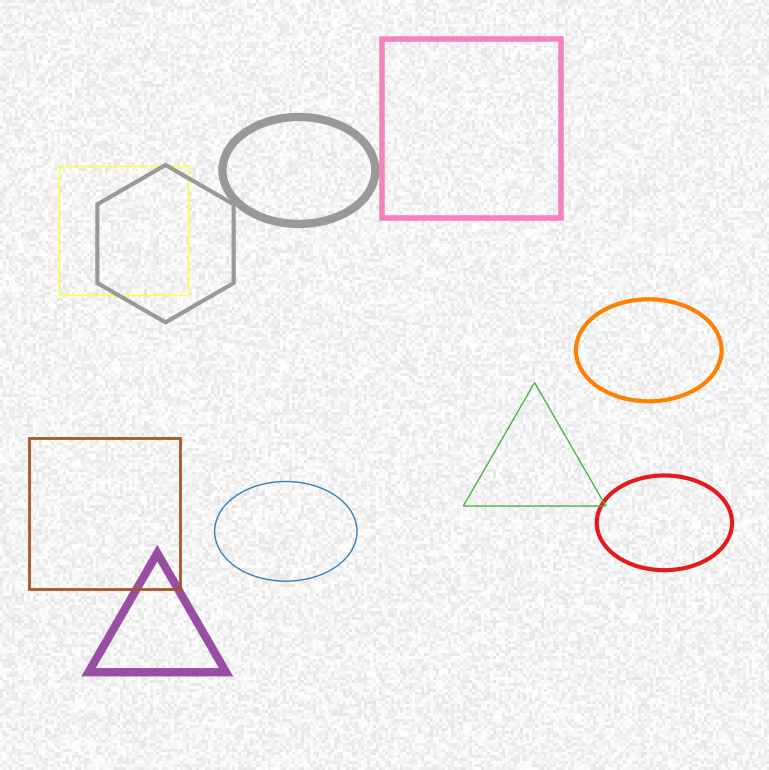[{"shape": "oval", "thickness": 1.5, "radius": 0.44, "center": [0.863, 0.321]}, {"shape": "oval", "thickness": 0.5, "radius": 0.46, "center": [0.371, 0.31]}, {"shape": "triangle", "thickness": 0.5, "radius": 0.53, "center": [0.694, 0.396]}, {"shape": "triangle", "thickness": 3, "radius": 0.52, "center": [0.204, 0.179]}, {"shape": "oval", "thickness": 1.5, "radius": 0.47, "center": [0.843, 0.545]}, {"shape": "square", "thickness": 0.5, "radius": 0.42, "center": [0.161, 0.701]}, {"shape": "square", "thickness": 1, "radius": 0.49, "center": [0.136, 0.333]}, {"shape": "square", "thickness": 2, "radius": 0.58, "center": [0.612, 0.833]}, {"shape": "oval", "thickness": 3, "radius": 0.5, "center": [0.388, 0.779]}, {"shape": "hexagon", "thickness": 1.5, "radius": 0.51, "center": [0.215, 0.684]}]